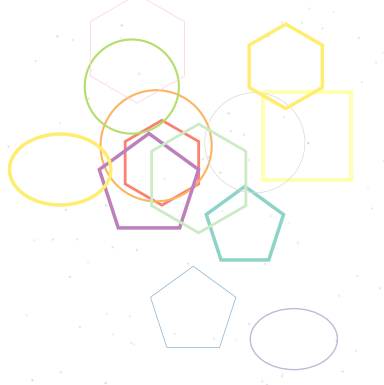[{"shape": "pentagon", "thickness": 2.5, "radius": 0.53, "center": [0.636, 0.41]}, {"shape": "square", "thickness": 3, "radius": 0.57, "center": [0.798, 0.647]}, {"shape": "oval", "thickness": 1, "radius": 0.57, "center": [0.763, 0.119]}, {"shape": "hexagon", "thickness": 2, "radius": 0.55, "center": [0.421, 0.577]}, {"shape": "pentagon", "thickness": 0.5, "radius": 0.58, "center": [0.502, 0.192]}, {"shape": "circle", "thickness": 1.5, "radius": 0.72, "center": [0.405, 0.621]}, {"shape": "circle", "thickness": 1.5, "radius": 0.61, "center": [0.342, 0.775]}, {"shape": "hexagon", "thickness": 0.5, "radius": 0.71, "center": [0.357, 0.873]}, {"shape": "circle", "thickness": 0.5, "radius": 0.65, "center": [0.662, 0.629]}, {"shape": "pentagon", "thickness": 2.5, "radius": 0.68, "center": [0.387, 0.518]}, {"shape": "hexagon", "thickness": 2, "radius": 0.71, "center": [0.516, 0.536]}, {"shape": "hexagon", "thickness": 2.5, "radius": 0.55, "center": [0.742, 0.828]}, {"shape": "oval", "thickness": 2.5, "radius": 0.66, "center": [0.156, 0.56]}]